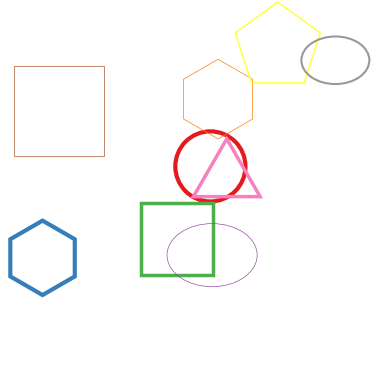[{"shape": "circle", "thickness": 3, "radius": 0.46, "center": [0.546, 0.568]}, {"shape": "hexagon", "thickness": 3, "radius": 0.48, "center": [0.111, 0.33]}, {"shape": "square", "thickness": 2.5, "radius": 0.47, "center": [0.46, 0.379]}, {"shape": "oval", "thickness": 0.5, "radius": 0.59, "center": [0.551, 0.337]}, {"shape": "hexagon", "thickness": 0.5, "radius": 0.52, "center": [0.566, 0.743]}, {"shape": "pentagon", "thickness": 1, "radius": 0.58, "center": [0.722, 0.879]}, {"shape": "square", "thickness": 0.5, "radius": 0.58, "center": [0.153, 0.711]}, {"shape": "triangle", "thickness": 2.5, "radius": 0.5, "center": [0.589, 0.539]}, {"shape": "oval", "thickness": 1.5, "radius": 0.44, "center": [0.871, 0.843]}]